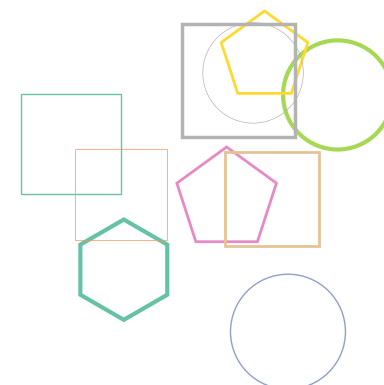[{"shape": "hexagon", "thickness": 3, "radius": 0.65, "center": [0.322, 0.3]}, {"shape": "square", "thickness": 1, "radius": 0.65, "center": [0.184, 0.625]}, {"shape": "square", "thickness": 0.5, "radius": 0.59, "center": [0.314, 0.496]}, {"shape": "circle", "thickness": 1, "radius": 0.75, "center": [0.748, 0.138]}, {"shape": "pentagon", "thickness": 2, "radius": 0.68, "center": [0.589, 0.482]}, {"shape": "circle", "thickness": 3, "radius": 0.71, "center": [0.877, 0.753]}, {"shape": "pentagon", "thickness": 2, "radius": 0.59, "center": [0.687, 0.853]}, {"shape": "square", "thickness": 2, "radius": 0.61, "center": [0.707, 0.483]}, {"shape": "circle", "thickness": 0.5, "radius": 0.65, "center": [0.657, 0.811]}, {"shape": "square", "thickness": 2.5, "radius": 0.74, "center": [0.619, 0.791]}]